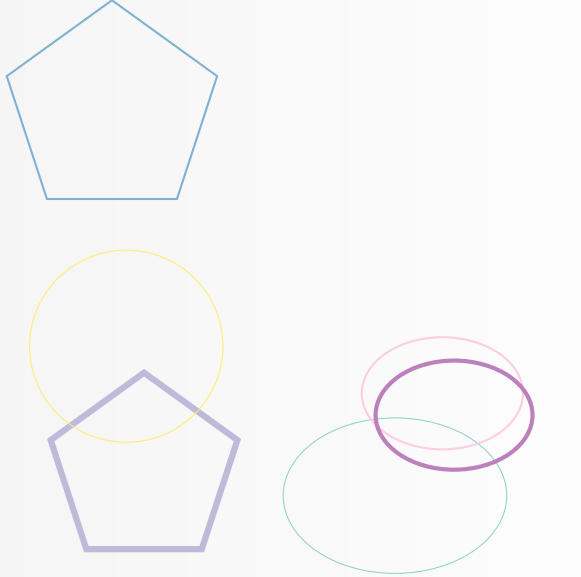[{"shape": "oval", "thickness": 0.5, "radius": 0.96, "center": [0.679, 0.141]}, {"shape": "pentagon", "thickness": 3, "radius": 0.84, "center": [0.248, 0.185]}, {"shape": "pentagon", "thickness": 1, "radius": 0.95, "center": [0.193, 0.808]}, {"shape": "oval", "thickness": 1, "radius": 0.69, "center": [0.761, 0.318]}, {"shape": "oval", "thickness": 2, "radius": 0.67, "center": [0.781, 0.28]}, {"shape": "circle", "thickness": 0.5, "radius": 0.83, "center": [0.217, 0.4]}]